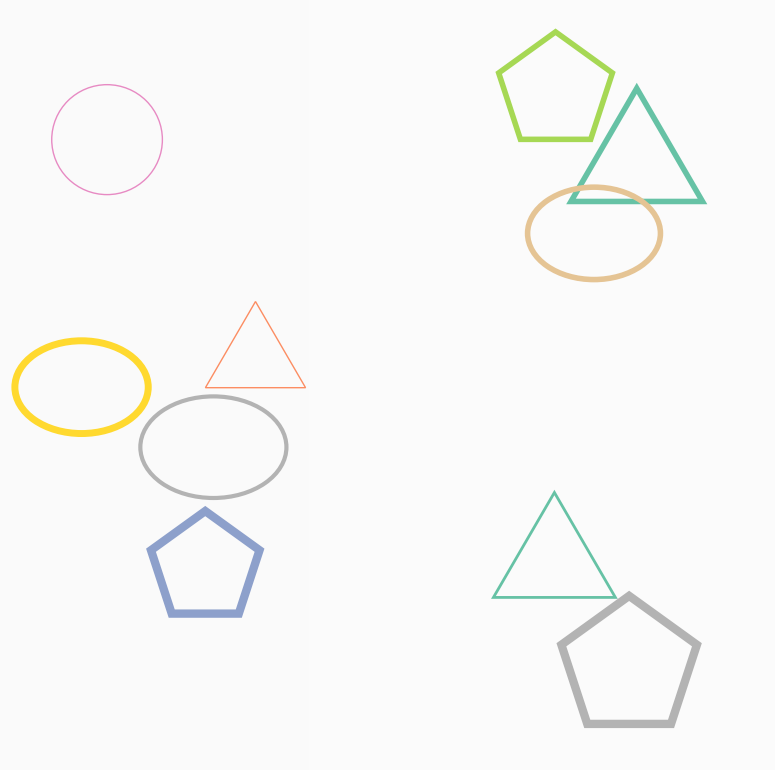[{"shape": "triangle", "thickness": 1, "radius": 0.45, "center": [0.715, 0.27]}, {"shape": "triangle", "thickness": 2, "radius": 0.49, "center": [0.822, 0.787]}, {"shape": "triangle", "thickness": 0.5, "radius": 0.37, "center": [0.33, 0.534]}, {"shape": "pentagon", "thickness": 3, "radius": 0.37, "center": [0.265, 0.263]}, {"shape": "circle", "thickness": 0.5, "radius": 0.36, "center": [0.138, 0.819]}, {"shape": "pentagon", "thickness": 2, "radius": 0.39, "center": [0.717, 0.881]}, {"shape": "oval", "thickness": 2.5, "radius": 0.43, "center": [0.105, 0.497]}, {"shape": "oval", "thickness": 2, "radius": 0.43, "center": [0.766, 0.697]}, {"shape": "oval", "thickness": 1.5, "radius": 0.47, "center": [0.275, 0.419]}, {"shape": "pentagon", "thickness": 3, "radius": 0.46, "center": [0.812, 0.134]}]